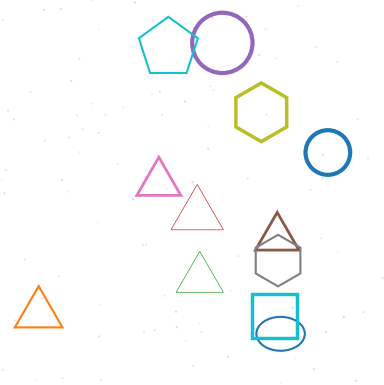[{"shape": "circle", "thickness": 3, "radius": 0.29, "center": [0.852, 0.604]}, {"shape": "oval", "thickness": 1.5, "radius": 0.31, "center": [0.729, 0.133]}, {"shape": "triangle", "thickness": 1.5, "radius": 0.36, "center": [0.1, 0.185]}, {"shape": "triangle", "thickness": 0.5, "radius": 0.35, "center": [0.519, 0.276]}, {"shape": "triangle", "thickness": 0.5, "radius": 0.39, "center": [0.512, 0.442]}, {"shape": "circle", "thickness": 3, "radius": 0.39, "center": [0.578, 0.889]}, {"shape": "triangle", "thickness": 2, "radius": 0.33, "center": [0.72, 0.383]}, {"shape": "triangle", "thickness": 2, "radius": 0.33, "center": [0.413, 0.526]}, {"shape": "hexagon", "thickness": 1.5, "radius": 0.33, "center": [0.722, 0.323]}, {"shape": "hexagon", "thickness": 2.5, "radius": 0.38, "center": [0.679, 0.708]}, {"shape": "pentagon", "thickness": 1.5, "radius": 0.4, "center": [0.437, 0.876]}, {"shape": "square", "thickness": 2.5, "radius": 0.29, "center": [0.713, 0.179]}]